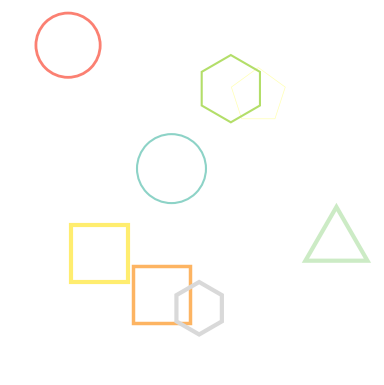[{"shape": "circle", "thickness": 1.5, "radius": 0.45, "center": [0.445, 0.562]}, {"shape": "pentagon", "thickness": 0.5, "radius": 0.37, "center": [0.671, 0.751]}, {"shape": "circle", "thickness": 2, "radius": 0.42, "center": [0.177, 0.883]}, {"shape": "square", "thickness": 2.5, "radius": 0.37, "center": [0.42, 0.236]}, {"shape": "hexagon", "thickness": 1.5, "radius": 0.44, "center": [0.6, 0.77]}, {"shape": "hexagon", "thickness": 3, "radius": 0.34, "center": [0.517, 0.199]}, {"shape": "triangle", "thickness": 3, "radius": 0.47, "center": [0.874, 0.369]}, {"shape": "square", "thickness": 3, "radius": 0.37, "center": [0.257, 0.341]}]